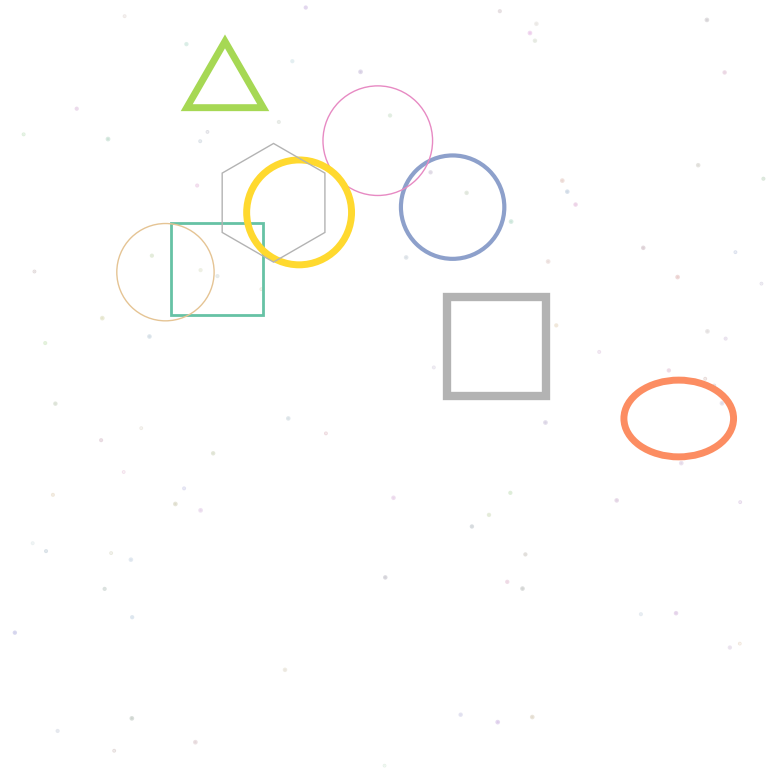[{"shape": "square", "thickness": 1, "radius": 0.3, "center": [0.282, 0.651]}, {"shape": "oval", "thickness": 2.5, "radius": 0.36, "center": [0.881, 0.457]}, {"shape": "circle", "thickness": 1.5, "radius": 0.34, "center": [0.588, 0.731]}, {"shape": "circle", "thickness": 0.5, "radius": 0.36, "center": [0.491, 0.817]}, {"shape": "triangle", "thickness": 2.5, "radius": 0.29, "center": [0.292, 0.889]}, {"shape": "circle", "thickness": 2.5, "radius": 0.34, "center": [0.388, 0.724]}, {"shape": "circle", "thickness": 0.5, "radius": 0.32, "center": [0.215, 0.647]}, {"shape": "square", "thickness": 3, "radius": 0.32, "center": [0.645, 0.55]}, {"shape": "hexagon", "thickness": 0.5, "radius": 0.39, "center": [0.355, 0.737]}]